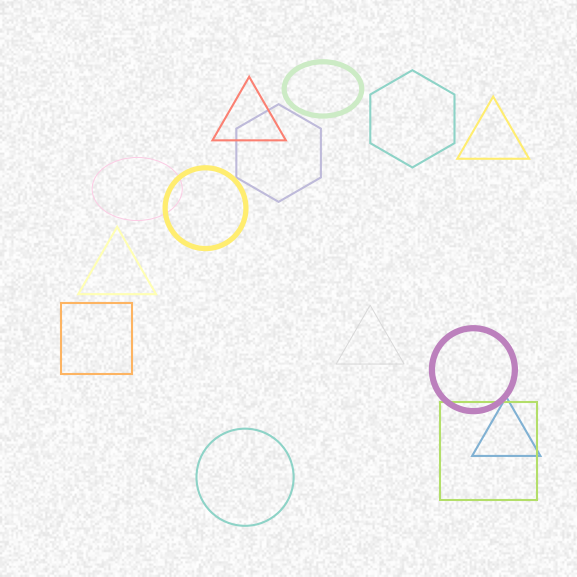[{"shape": "hexagon", "thickness": 1, "radius": 0.42, "center": [0.714, 0.793]}, {"shape": "circle", "thickness": 1, "radius": 0.42, "center": [0.424, 0.173]}, {"shape": "triangle", "thickness": 1, "radius": 0.39, "center": [0.203, 0.529]}, {"shape": "hexagon", "thickness": 1, "radius": 0.42, "center": [0.482, 0.734]}, {"shape": "triangle", "thickness": 1, "radius": 0.37, "center": [0.431, 0.793]}, {"shape": "triangle", "thickness": 1, "radius": 0.34, "center": [0.877, 0.244]}, {"shape": "square", "thickness": 1, "radius": 0.31, "center": [0.167, 0.413]}, {"shape": "square", "thickness": 1, "radius": 0.42, "center": [0.846, 0.218]}, {"shape": "oval", "thickness": 0.5, "radius": 0.39, "center": [0.238, 0.672]}, {"shape": "triangle", "thickness": 0.5, "radius": 0.34, "center": [0.641, 0.403]}, {"shape": "circle", "thickness": 3, "radius": 0.36, "center": [0.82, 0.359]}, {"shape": "oval", "thickness": 2.5, "radius": 0.34, "center": [0.559, 0.845]}, {"shape": "triangle", "thickness": 1, "radius": 0.36, "center": [0.854, 0.76]}, {"shape": "circle", "thickness": 2.5, "radius": 0.35, "center": [0.356, 0.639]}]